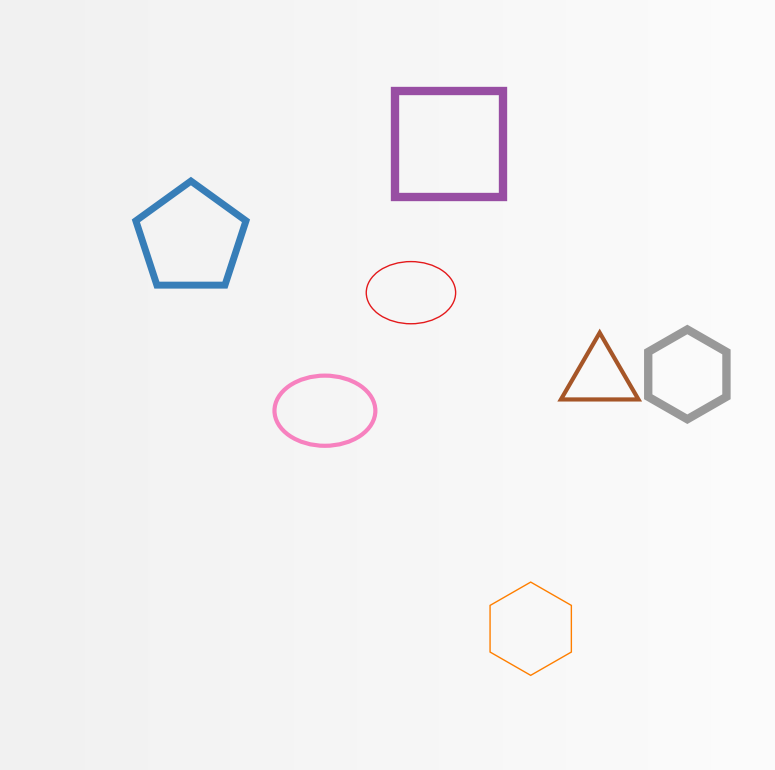[{"shape": "oval", "thickness": 0.5, "radius": 0.29, "center": [0.53, 0.62]}, {"shape": "pentagon", "thickness": 2.5, "radius": 0.37, "center": [0.246, 0.69]}, {"shape": "square", "thickness": 3, "radius": 0.35, "center": [0.579, 0.813]}, {"shape": "hexagon", "thickness": 0.5, "radius": 0.3, "center": [0.685, 0.183]}, {"shape": "triangle", "thickness": 1.5, "radius": 0.29, "center": [0.774, 0.51]}, {"shape": "oval", "thickness": 1.5, "radius": 0.33, "center": [0.419, 0.467]}, {"shape": "hexagon", "thickness": 3, "radius": 0.29, "center": [0.887, 0.514]}]